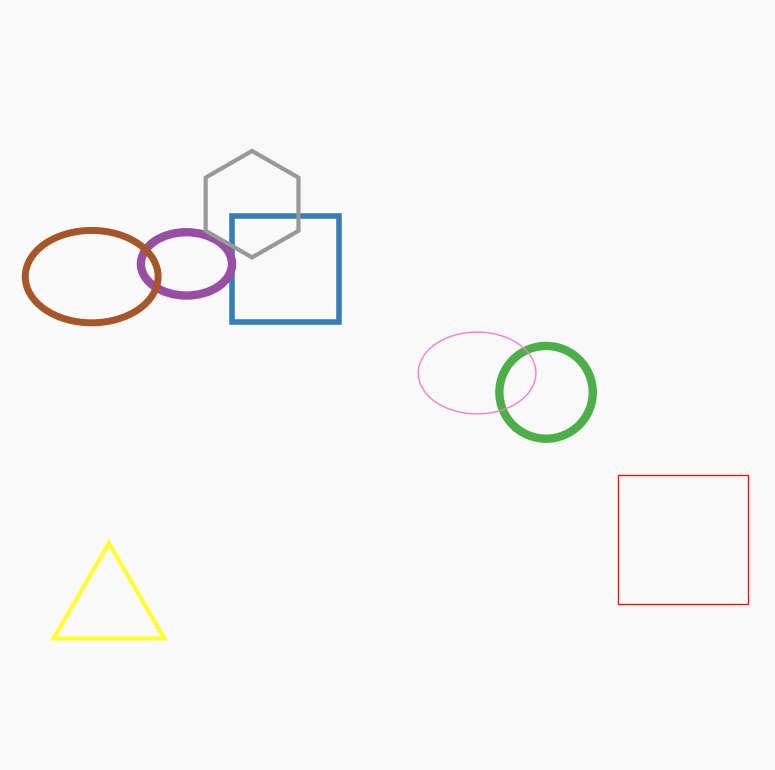[{"shape": "square", "thickness": 0.5, "radius": 0.42, "center": [0.882, 0.299]}, {"shape": "square", "thickness": 2, "radius": 0.35, "center": [0.368, 0.651]}, {"shape": "circle", "thickness": 3, "radius": 0.3, "center": [0.705, 0.491]}, {"shape": "oval", "thickness": 3, "radius": 0.29, "center": [0.241, 0.657]}, {"shape": "triangle", "thickness": 1.5, "radius": 0.41, "center": [0.141, 0.212]}, {"shape": "oval", "thickness": 2.5, "radius": 0.43, "center": [0.118, 0.641]}, {"shape": "oval", "thickness": 0.5, "radius": 0.38, "center": [0.616, 0.516]}, {"shape": "hexagon", "thickness": 1.5, "radius": 0.35, "center": [0.325, 0.735]}]